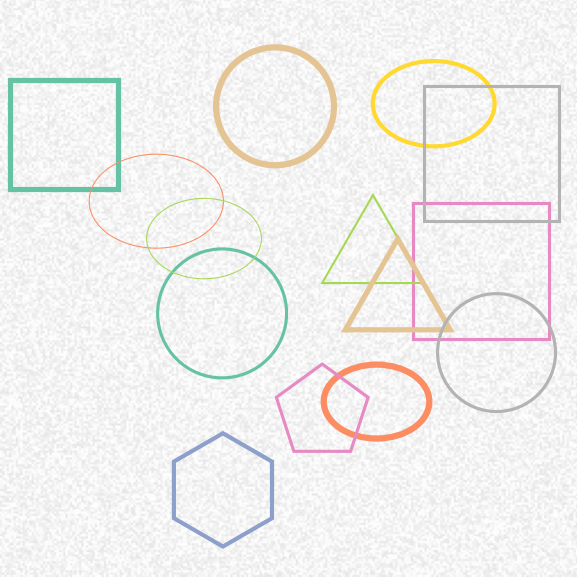[{"shape": "circle", "thickness": 1.5, "radius": 0.56, "center": [0.385, 0.456]}, {"shape": "square", "thickness": 2.5, "radius": 0.47, "center": [0.111, 0.767]}, {"shape": "oval", "thickness": 0.5, "radius": 0.58, "center": [0.271, 0.651]}, {"shape": "oval", "thickness": 3, "radius": 0.46, "center": [0.652, 0.304]}, {"shape": "hexagon", "thickness": 2, "radius": 0.49, "center": [0.386, 0.151]}, {"shape": "pentagon", "thickness": 1.5, "radius": 0.42, "center": [0.558, 0.285]}, {"shape": "square", "thickness": 1.5, "radius": 0.59, "center": [0.832, 0.531]}, {"shape": "triangle", "thickness": 1, "radius": 0.51, "center": [0.646, 0.56]}, {"shape": "oval", "thickness": 0.5, "radius": 0.5, "center": [0.353, 0.586]}, {"shape": "oval", "thickness": 2, "radius": 0.53, "center": [0.751, 0.82]}, {"shape": "circle", "thickness": 3, "radius": 0.51, "center": [0.476, 0.815]}, {"shape": "triangle", "thickness": 2.5, "radius": 0.52, "center": [0.689, 0.481]}, {"shape": "square", "thickness": 1.5, "radius": 0.59, "center": [0.852, 0.734]}, {"shape": "circle", "thickness": 1.5, "radius": 0.51, "center": [0.86, 0.389]}]